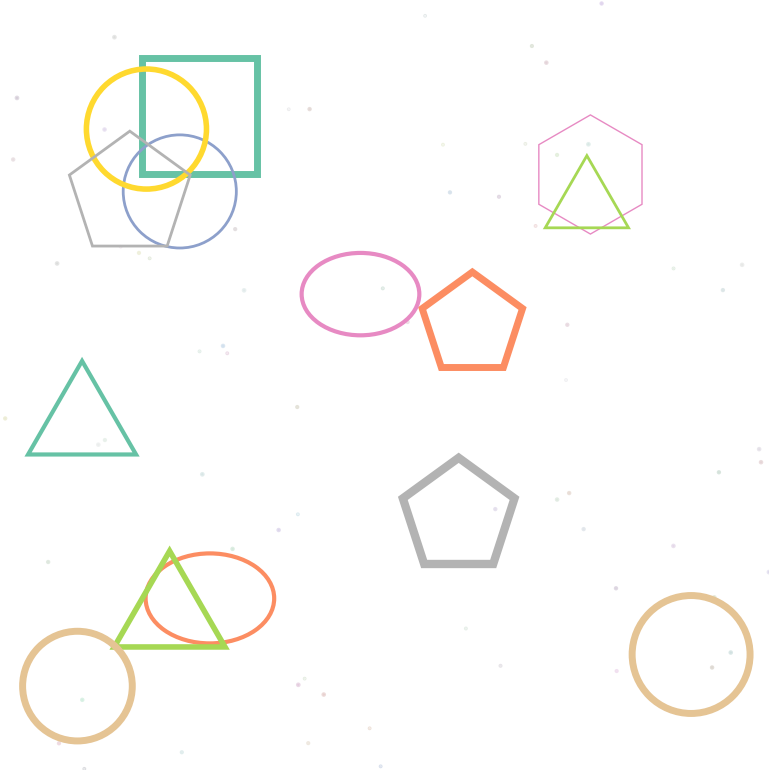[{"shape": "triangle", "thickness": 1.5, "radius": 0.4, "center": [0.107, 0.45]}, {"shape": "square", "thickness": 2.5, "radius": 0.38, "center": [0.259, 0.849]}, {"shape": "oval", "thickness": 1.5, "radius": 0.42, "center": [0.273, 0.223]}, {"shape": "pentagon", "thickness": 2.5, "radius": 0.34, "center": [0.613, 0.578]}, {"shape": "circle", "thickness": 1, "radius": 0.37, "center": [0.233, 0.751]}, {"shape": "oval", "thickness": 1.5, "radius": 0.38, "center": [0.468, 0.618]}, {"shape": "hexagon", "thickness": 0.5, "radius": 0.39, "center": [0.767, 0.773]}, {"shape": "triangle", "thickness": 1, "radius": 0.31, "center": [0.762, 0.735]}, {"shape": "triangle", "thickness": 2, "radius": 0.42, "center": [0.22, 0.201]}, {"shape": "circle", "thickness": 2, "radius": 0.39, "center": [0.19, 0.832]}, {"shape": "circle", "thickness": 2.5, "radius": 0.36, "center": [0.101, 0.109]}, {"shape": "circle", "thickness": 2.5, "radius": 0.38, "center": [0.898, 0.15]}, {"shape": "pentagon", "thickness": 3, "radius": 0.38, "center": [0.596, 0.329]}, {"shape": "pentagon", "thickness": 1, "radius": 0.41, "center": [0.169, 0.747]}]